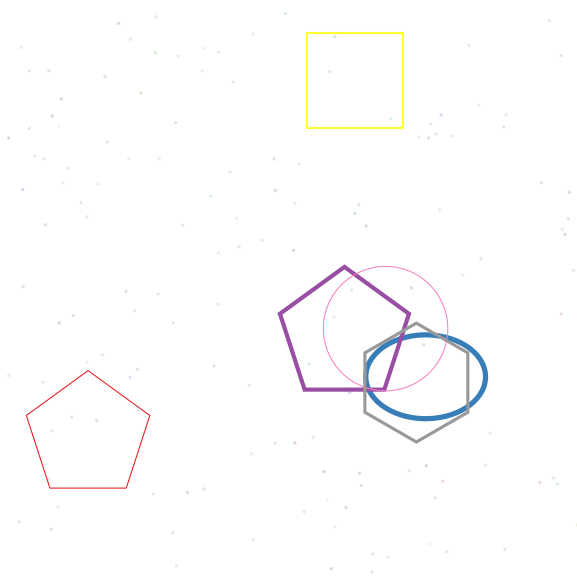[{"shape": "pentagon", "thickness": 0.5, "radius": 0.56, "center": [0.153, 0.245]}, {"shape": "oval", "thickness": 2.5, "radius": 0.52, "center": [0.737, 0.347]}, {"shape": "pentagon", "thickness": 2, "radius": 0.59, "center": [0.596, 0.419]}, {"shape": "square", "thickness": 1, "radius": 0.41, "center": [0.615, 0.86]}, {"shape": "circle", "thickness": 0.5, "radius": 0.54, "center": [0.668, 0.43]}, {"shape": "hexagon", "thickness": 1.5, "radius": 0.51, "center": [0.721, 0.337]}]